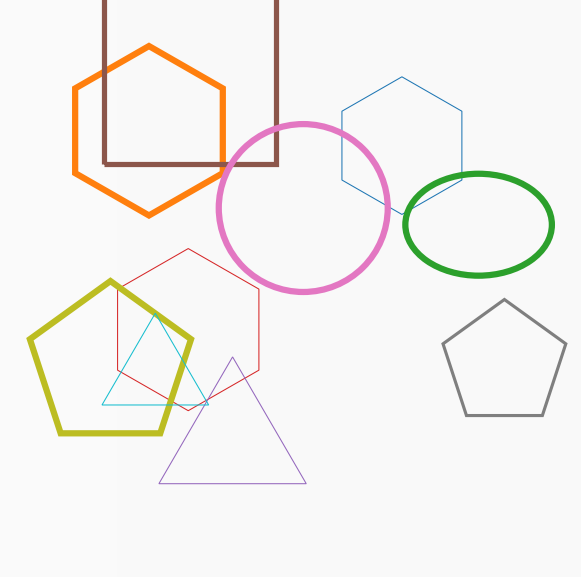[{"shape": "hexagon", "thickness": 0.5, "radius": 0.6, "center": [0.691, 0.747]}, {"shape": "hexagon", "thickness": 3, "radius": 0.73, "center": [0.256, 0.773]}, {"shape": "oval", "thickness": 3, "radius": 0.63, "center": [0.823, 0.61]}, {"shape": "hexagon", "thickness": 0.5, "radius": 0.7, "center": [0.324, 0.428]}, {"shape": "triangle", "thickness": 0.5, "radius": 0.73, "center": [0.4, 0.235]}, {"shape": "square", "thickness": 2.5, "radius": 0.74, "center": [0.327, 0.863]}, {"shape": "circle", "thickness": 3, "radius": 0.73, "center": [0.522, 0.639]}, {"shape": "pentagon", "thickness": 1.5, "radius": 0.56, "center": [0.868, 0.369]}, {"shape": "pentagon", "thickness": 3, "radius": 0.73, "center": [0.19, 0.367]}, {"shape": "triangle", "thickness": 0.5, "radius": 0.53, "center": [0.267, 0.351]}]